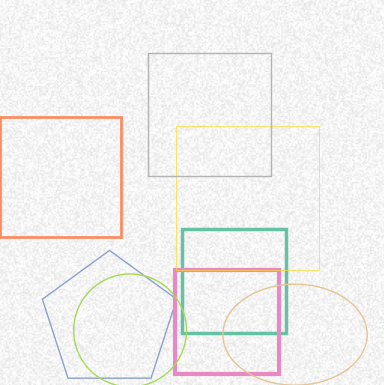[{"shape": "square", "thickness": 2.5, "radius": 0.67, "center": [0.608, 0.27]}, {"shape": "square", "thickness": 2, "radius": 0.78, "center": [0.157, 0.54]}, {"shape": "pentagon", "thickness": 1, "radius": 0.92, "center": [0.284, 0.166]}, {"shape": "square", "thickness": 3, "radius": 0.68, "center": [0.589, 0.163]}, {"shape": "circle", "thickness": 1, "radius": 0.73, "center": [0.338, 0.142]}, {"shape": "square", "thickness": 0.5, "radius": 0.93, "center": [0.643, 0.486]}, {"shape": "oval", "thickness": 1, "radius": 0.94, "center": [0.766, 0.131]}, {"shape": "square", "thickness": 1, "radius": 0.79, "center": [0.544, 0.703]}]